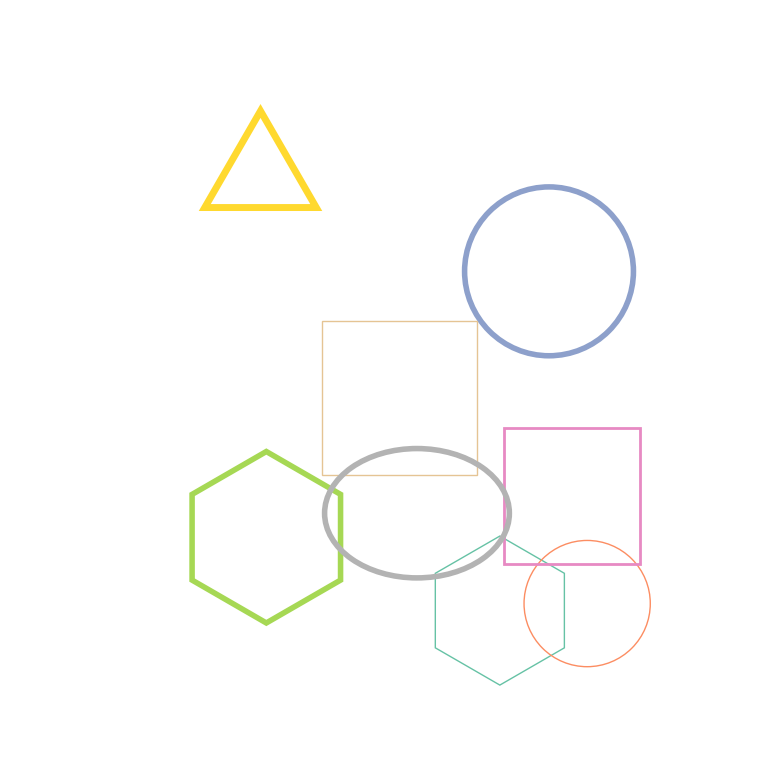[{"shape": "hexagon", "thickness": 0.5, "radius": 0.48, "center": [0.649, 0.207]}, {"shape": "circle", "thickness": 0.5, "radius": 0.41, "center": [0.763, 0.216]}, {"shape": "circle", "thickness": 2, "radius": 0.55, "center": [0.713, 0.648]}, {"shape": "square", "thickness": 1, "radius": 0.44, "center": [0.743, 0.356]}, {"shape": "hexagon", "thickness": 2, "radius": 0.56, "center": [0.346, 0.302]}, {"shape": "triangle", "thickness": 2.5, "radius": 0.42, "center": [0.338, 0.772]}, {"shape": "square", "thickness": 0.5, "radius": 0.5, "center": [0.519, 0.483]}, {"shape": "oval", "thickness": 2, "radius": 0.6, "center": [0.542, 0.333]}]